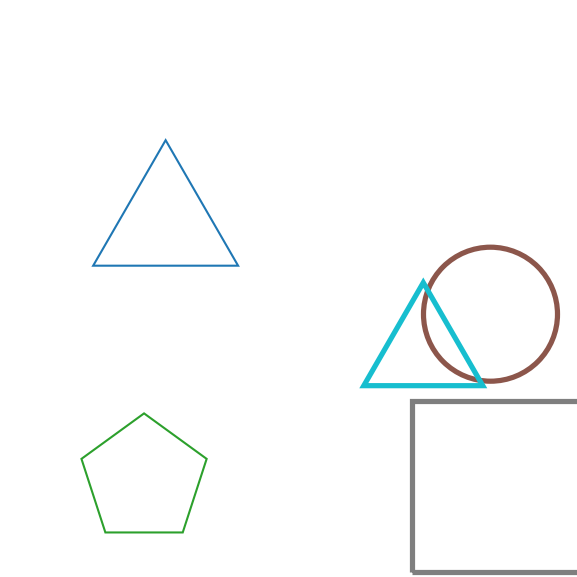[{"shape": "triangle", "thickness": 1, "radius": 0.72, "center": [0.287, 0.612]}, {"shape": "pentagon", "thickness": 1, "radius": 0.57, "center": [0.249, 0.169]}, {"shape": "circle", "thickness": 2.5, "radius": 0.58, "center": [0.849, 0.455]}, {"shape": "square", "thickness": 2.5, "radius": 0.74, "center": [0.861, 0.157]}, {"shape": "triangle", "thickness": 2.5, "radius": 0.59, "center": [0.733, 0.391]}]